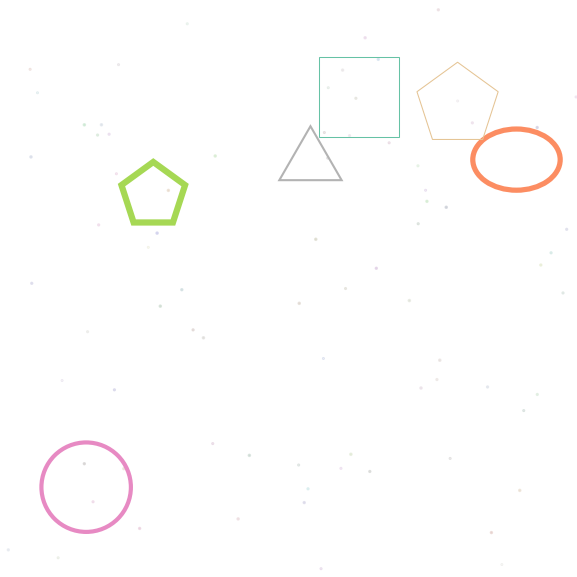[{"shape": "square", "thickness": 0.5, "radius": 0.35, "center": [0.622, 0.831]}, {"shape": "oval", "thickness": 2.5, "radius": 0.38, "center": [0.894, 0.723]}, {"shape": "circle", "thickness": 2, "radius": 0.39, "center": [0.149, 0.156]}, {"shape": "pentagon", "thickness": 3, "radius": 0.29, "center": [0.265, 0.661]}, {"shape": "pentagon", "thickness": 0.5, "radius": 0.37, "center": [0.792, 0.817]}, {"shape": "triangle", "thickness": 1, "radius": 0.31, "center": [0.538, 0.718]}]